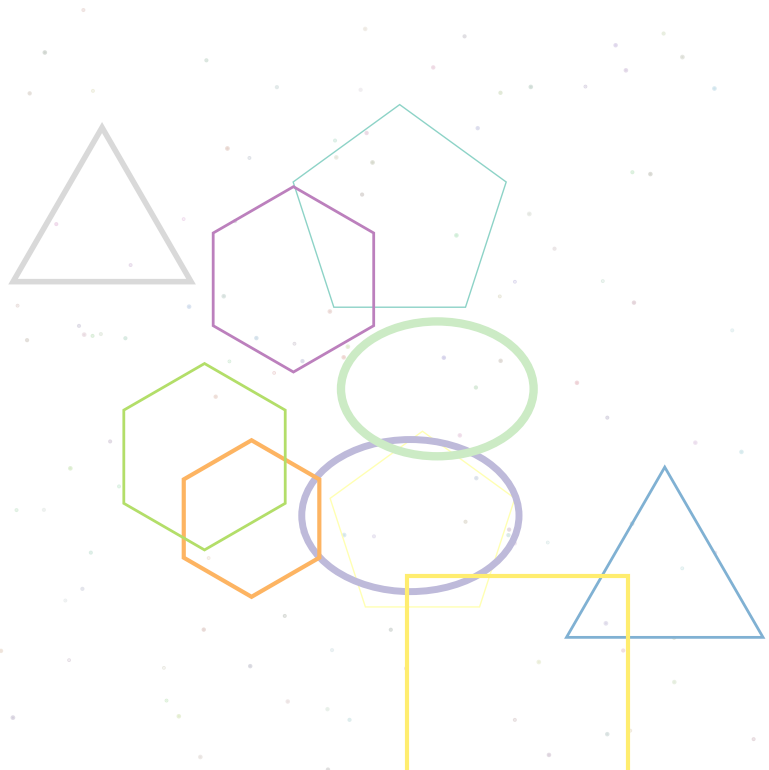[{"shape": "pentagon", "thickness": 0.5, "radius": 0.73, "center": [0.519, 0.719]}, {"shape": "pentagon", "thickness": 0.5, "radius": 0.63, "center": [0.549, 0.314]}, {"shape": "oval", "thickness": 2.5, "radius": 0.71, "center": [0.533, 0.33]}, {"shape": "triangle", "thickness": 1, "radius": 0.74, "center": [0.863, 0.246]}, {"shape": "hexagon", "thickness": 1.5, "radius": 0.51, "center": [0.327, 0.327]}, {"shape": "hexagon", "thickness": 1, "radius": 0.61, "center": [0.266, 0.407]}, {"shape": "triangle", "thickness": 2, "radius": 0.67, "center": [0.133, 0.701]}, {"shape": "hexagon", "thickness": 1, "radius": 0.6, "center": [0.381, 0.637]}, {"shape": "oval", "thickness": 3, "radius": 0.63, "center": [0.568, 0.495]}, {"shape": "square", "thickness": 1.5, "radius": 0.72, "center": [0.672, 0.109]}]